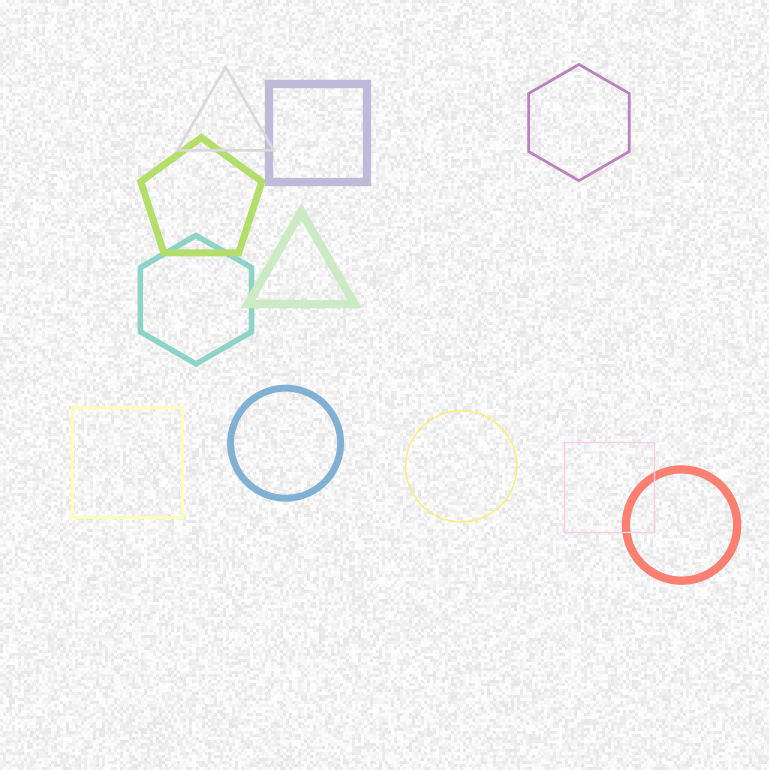[{"shape": "hexagon", "thickness": 2, "radius": 0.42, "center": [0.254, 0.611]}, {"shape": "square", "thickness": 1, "radius": 0.36, "center": [0.165, 0.4]}, {"shape": "square", "thickness": 3, "radius": 0.32, "center": [0.413, 0.827]}, {"shape": "circle", "thickness": 3, "radius": 0.36, "center": [0.885, 0.318]}, {"shape": "circle", "thickness": 2.5, "radius": 0.36, "center": [0.371, 0.424]}, {"shape": "pentagon", "thickness": 2.5, "radius": 0.41, "center": [0.261, 0.739]}, {"shape": "square", "thickness": 0.5, "radius": 0.29, "center": [0.791, 0.367]}, {"shape": "triangle", "thickness": 1, "radius": 0.36, "center": [0.293, 0.841]}, {"shape": "hexagon", "thickness": 1, "radius": 0.38, "center": [0.752, 0.841]}, {"shape": "triangle", "thickness": 3, "radius": 0.4, "center": [0.391, 0.645]}, {"shape": "circle", "thickness": 0.5, "radius": 0.36, "center": [0.599, 0.394]}]